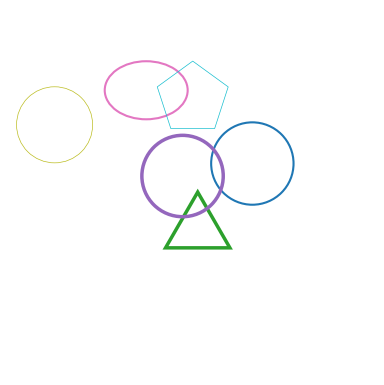[{"shape": "circle", "thickness": 1.5, "radius": 0.53, "center": [0.655, 0.575]}, {"shape": "triangle", "thickness": 2.5, "radius": 0.48, "center": [0.514, 0.404]}, {"shape": "circle", "thickness": 2.5, "radius": 0.53, "center": [0.474, 0.543]}, {"shape": "oval", "thickness": 1.5, "radius": 0.54, "center": [0.38, 0.766]}, {"shape": "circle", "thickness": 0.5, "radius": 0.49, "center": [0.142, 0.676]}, {"shape": "pentagon", "thickness": 0.5, "radius": 0.48, "center": [0.501, 0.744]}]